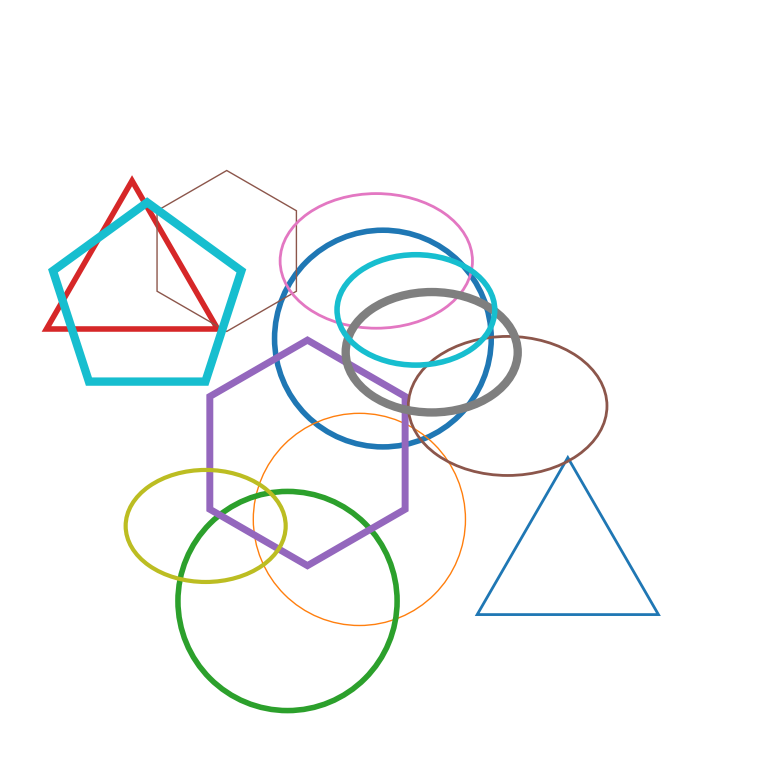[{"shape": "circle", "thickness": 2, "radius": 0.7, "center": [0.497, 0.56]}, {"shape": "triangle", "thickness": 1, "radius": 0.68, "center": [0.737, 0.27]}, {"shape": "circle", "thickness": 0.5, "radius": 0.69, "center": [0.467, 0.325]}, {"shape": "circle", "thickness": 2, "radius": 0.71, "center": [0.373, 0.219]}, {"shape": "triangle", "thickness": 2, "radius": 0.64, "center": [0.171, 0.637]}, {"shape": "hexagon", "thickness": 2.5, "radius": 0.73, "center": [0.399, 0.412]}, {"shape": "oval", "thickness": 1, "radius": 0.64, "center": [0.659, 0.473]}, {"shape": "hexagon", "thickness": 0.5, "radius": 0.52, "center": [0.294, 0.674]}, {"shape": "oval", "thickness": 1, "radius": 0.62, "center": [0.489, 0.661]}, {"shape": "oval", "thickness": 3, "radius": 0.56, "center": [0.561, 0.543]}, {"shape": "oval", "thickness": 1.5, "radius": 0.52, "center": [0.267, 0.317]}, {"shape": "oval", "thickness": 2, "radius": 0.51, "center": [0.54, 0.598]}, {"shape": "pentagon", "thickness": 3, "radius": 0.64, "center": [0.191, 0.608]}]